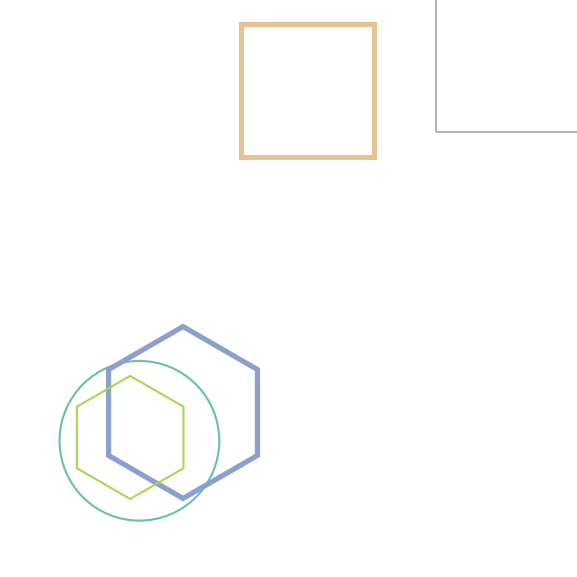[{"shape": "circle", "thickness": 1, "radius": 0.69, "center": [0.241, 0.236]}, {"shape": "hexagon", "thickness": 2.5, "radius": 0.74, "center": [0.317, 0.285]}, {"shape": "hexagon", "thickness": 1, "radius": 0.53, "center": [0.225, 0.242]}, {"shape": "square", "thickness": 2.5, "radius": 0.58, "center": [0.532, 0.843]}, {"shape": "square", "thickness": 1, "radius": 0.62, "center": [0.879, 0.895]}]